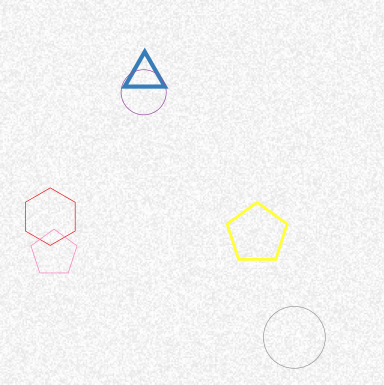[{"shape": "hexagon", "thickness": 0.5, "radius": 0.37, "center": [0.131, 0.437]}, {"shape": "triangle", "thickness": 3, "radius": 0.3, "center": [0.376, 0.805]}, {"shape": "circle", "thickness": 0.5, "radius": 0.29, "center": [0.373, 0.76]}, {"shape": "pentagon", "thickness": 2, "radius": 0.41, "center": [0.668, 0.392]}, {"shape": "pentagon", "thickness": 0.5, "radius": 0.31, "center": [0.14, 0.342]}, {"shape": "circle", "thickness": 0.5, "radius": 0.4, "center": [0.765, 0.124]}]